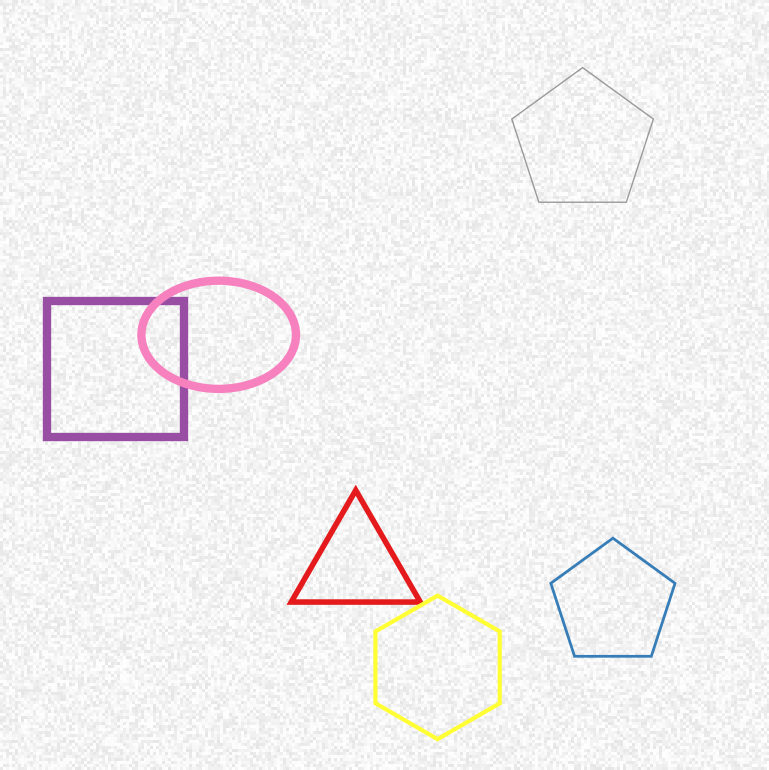[{"shape": "triangle", "thickness": 2, "radius": 0.48, "center": [0.462, 0.266]}, {"shape": "pentagon", "thickness": 1, "radius": 0.42, "center": [0.796, 0.216]}, {"shape": "square", "thickness": 3, "radius": 0.44, "center": [0.15, 0.521]}, {"shape": "hexagon", "thickness": 1.5, "radius": 0.47, "center": [0.568, 0.133]}, {"shape": "oval", "thickness": 3, "radius": 0.5, "center": [0.284, 0.565]}, {"shape": "pentagon", "thickness": 0.5, "radius": 0.48, "center": [0.757, 0.816]}]